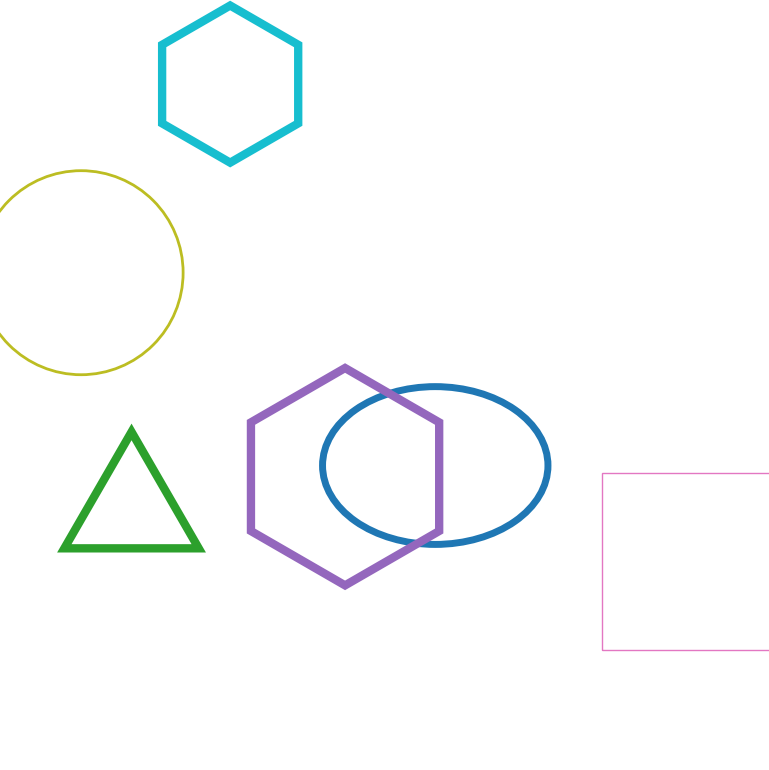[{"shape": "oval", "thickness": 2.5, "radius": 0.73, "center": [0.565, 0.395]}, {"shape": "triangle", "thickness": 3, "radius": 0.5, "center": [0.171, 0.338]}, {"shape": "hexagon", "thickness": 3, "radius": 0.71, "center": [0.448, 0.381]}, {"shape": "square", "thickness": 0.5, "radius": 0.57, "center": [0.897, 0.271]}, {"shape": "circle", "thickness": 1, "radius": 0.66, "center": [0.105, 0.646]}, {"shape": "hexagon", "thickness": 3, "radius": 0.51, "center": [0.299, 0.891]}]